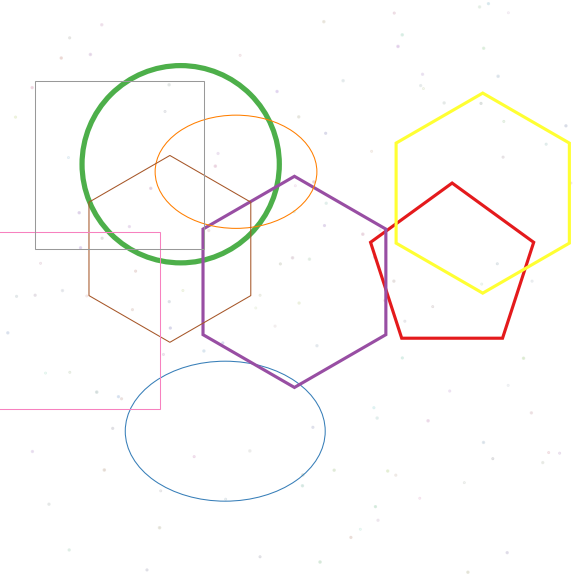[{"shape": "pentagon", "thickness": 1.5, "radius": 0.74, "center": [0.783, 0.534]}, {"shape": "oval", "thickness": 0.5, "radius": 0.87, "center": [0.39, 0.252]}, {"shape": "circle", "thickness": 2.5, "radius": 0.85, "center": [0.313, 0.715]}, {"shape": "hexagon", "thickness": 1.5, "radius": 0.91, "center": [0.51, 0.511]}, {"shape": "oval", "thickness": 0.5, "radius": 0.7, "center": [0.409, 0.702]}, {"shape": "hexagon", "thickness": 1.5, "radius": 0.87, "center": [0.836, 0.665]}, {"shape": "hexagon", "thickness": 0.5, "radius": 0.81, "center": [0.294, 0.568]}, {"shape": "square", "thickness": 0.5, "radius": 0.76, "center": [0.124, 0.444]}, {"shape": "square", "thickness": 0.5, "radius": 0.73, "center": [0.207, 0.713]}]